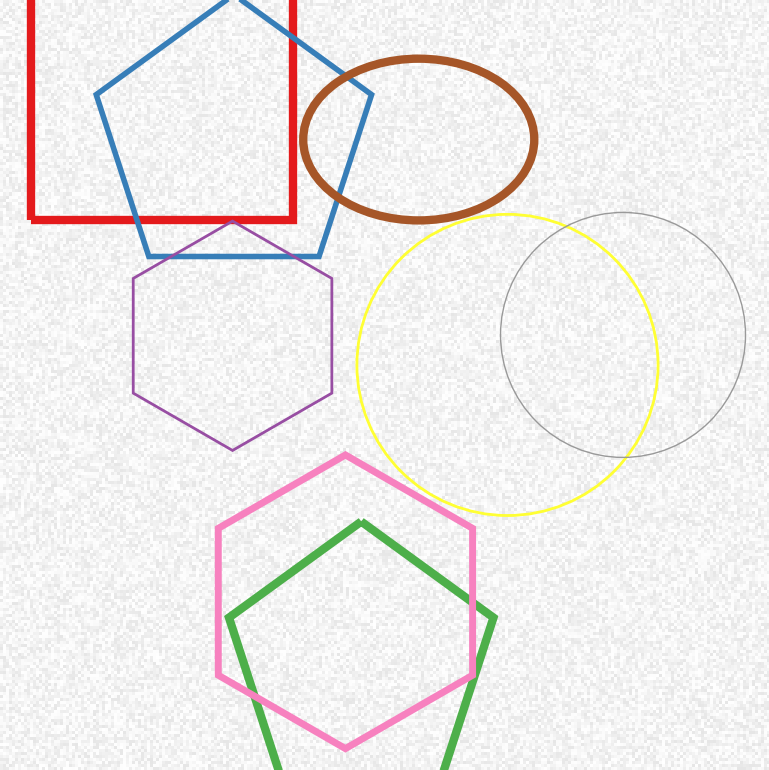[{"shape": "square", "thickness": 3, "radius": 0.85, "center": [0.211, 0.884]}, {"shape": "pentagon", "thickness": 2, "radius": 0.94, "center": [0.304, 0.819]}, {"shape": "pentagon", "thickness": 3, "radius": 0.9, "center": [0.469, 0.142]}, {"shape": "hexagon", "thickness": 1, "radius": 0.74, "center": [0.302, 0.564]}, {"shape": "circle", "thickness": 1, "radius": 0.98, "center": [0.659, 0.526]}, {"shape": "oval", "thickness": 3, "radius": 0.75, "center": [0.544, 0.819]}, {"shape": "hexagon", "thickness": 2.5, "radius": 0.95, "center": [0.449, 0.218]}, {"shape": "circle", "thickness": 0.5, "radius": 0.8, "center": [0.809, 0.565]}]